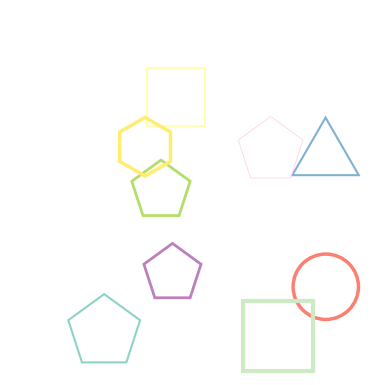[{"shape": "pentagon", "thickness": 1.5, "radius": 0.49, "center": [0.271, 0.138]}, {"shape": "square", "thickness": 1.5, "radius": 0.38, "center": [0.456, 0.748]}, {"shape": "circle", "thickness": 2.5, "radius": 0.42, "center": [0.846, 0.255]}, {"shape": "triangle", "thickness": 1.5, "radius": 0.5, "center": [0.846, 0.595]}, {"shape": "pentagon", "thickness": 2, "radius": 0.4, "center": [0.418, 0.505]}, {"shape": "pentagon", "thickness": 0.5, "radius": 0.44, "center": [0.703, 0.609]}, {"shape": "pentagon", "thickness": 2, "radius": 0.39, "center": [0.448, 0.29]}, {"shape": "square", "thickness": 3, "radius": 0.46, "center": [0.723, 0.128]}, {"shape": "hexagon", "thickness": 2.5, "radius": 0.38, "center": [0.377, 0.619]}]